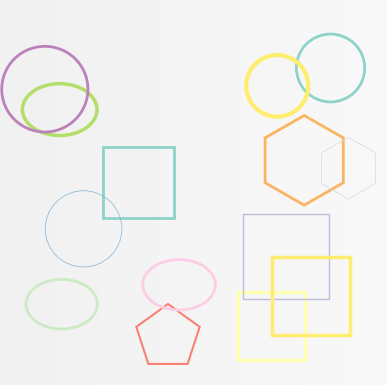[{"shape": "circle", "thickness": 2, "radius": 0.44, "center": [0.853, 0.823]}, {"shape": "square", "thickness": 2, "radius": 0.46, "center": [0.358, 0.526]}, {"shape": "square", "thickness": 2.5, "radius": 0.44, "center": [0.701, 0.153]}, {"shape": "square", "thickness": 1, "radius": 0.55, "center": [0.738, 0.334]}, {"shape": "pentagon", "thickness": 1.5, "radius": 0.43, "center": [0.434, 0.124]}, {"shape": "circle", "thickness": 0.5, "radius": 0.49, "center": [0.216, 0.406]}, {"shape": "hexagon", "thickness": 2, "radius": 0.58, "center": [0.785, 0.584]}, {"shape": "oval", "thickness": 2.5, "radius": 0.48, "center": [0.154, 0.715]}, {"shape": "oval", "thickness": 2, "radius": 0.47, "center": [0.462, 0.26]}, {"shape": "hexagon", "thickness": 0.5, "radius": 0.4, "center": [0.899, 0.563]}, {"shape": "circle", "thickness": 2, "radius": 0.56, "center": [0.116, 0.768]}, {"shape": "oval", "thickness": 2, "radius": 0.46, "center": [0.159, 0.21]}, {"shape": "square", "thickness": 2.5, "radius": 0.51, "center": [0.802, 0.23]}, {"shape": "circle", "thickness": 3, "radius": 0.4, "center": [0.715, 0.777]}]